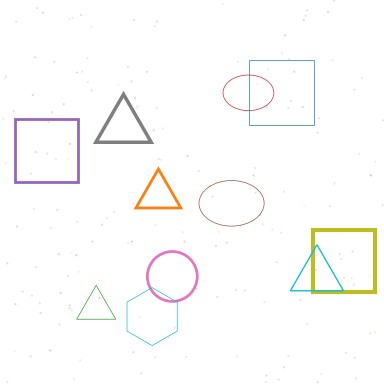[{"shape": "square", "thickness": 0.5, "radius": 0.43, "center": [0.732, 0.76]}, {"shape": "triangle", "thickness": 2, "radius": 0.34, "center": [0.411, 0.494]}, {"shape": "triangle", "thickness": 0.5, "radius": 0.29, "center": [0.25, 0.2]}, {"shape": "oval", "thickness": 0.5, "radius": 0.33, "center": [0.645, 0.759]}, {"shape": "square", "thickness": 2, "radius": 0.41, "center": [0.121, 0.61]}, {"shape": "oval", "thickness": 0.5, "radius": 0.42, "center": [0.601, 0.472]}, {"shape": "circle", "thickness": 2, "radius": 0.32, "center": [0.448, 0.282]}, {"shape": "triangle", "thickness": 2.5, "radius": 0.42, "center": [0.321, 0.672]}, {"shape": "square", "thickness": 3, "radius": 0.4, "center": [0.893, 0.322]}, {"shape": "hexagon", "thickness": 0.5, "radius": 0.38, "center": [0.395, 0.178]}, {"shape": "triangle", "thickness": 1, "radius": 0.4, "center": [0.823, 0.285]}]